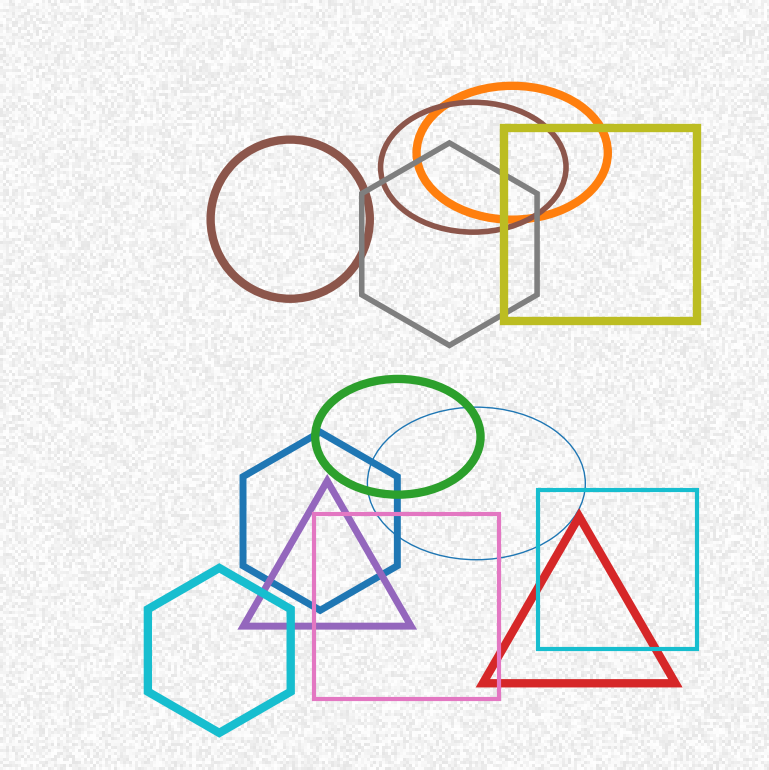[{"shape": "oval", "thickness": 0.5, "radius": 0.71, "center": [0.619, 0.372]}, {"shape": "hexagon", "thickness": 2.5, "radius": 0.58, "center": [0.416, 0.323]}, {"shape": "oval", "thickness": 3, "radius": 0.62, "center": [0.665, 0.802]}, {"shape": "oval", "thickness": 3, "radius": 0.54, "center": [0.517, 0.433]}, {"shape": "triangle", "thickness": 3, "radius": 0.72, "center": [0.752, 0.185]}, {"shape": "triangle", "thickness": 2.5, "radius": 0.63, "center": [0.425, 0.25]}, {"shape": "circle", "thickness": 3, "radius": 0.52, "center": [0.377, 0.715]}, {"shape": "oval", "thickness": 2, "radius": 0.6, "center": [0.615, 0.783]}, {"shape": "square", "thickness": 1.5, "radius": 0.6, "center": [0.527, 0.213]}, {"shape": "hexagon", "thickness": 2, "radius": 0.66, "center": [0.584, 0.683]}, {"shape": "square", "thickness": 3, "radius": 0.63, "center": [0.78, 0.709]}, {"shape": "square", "thickness": 1.5, "radius": 0.51, "center": [0.802, 0.26]}, {"shape": "hexagon", "thickness": 3, "radius": 0.54, "center": [0.285, 0.155]}]